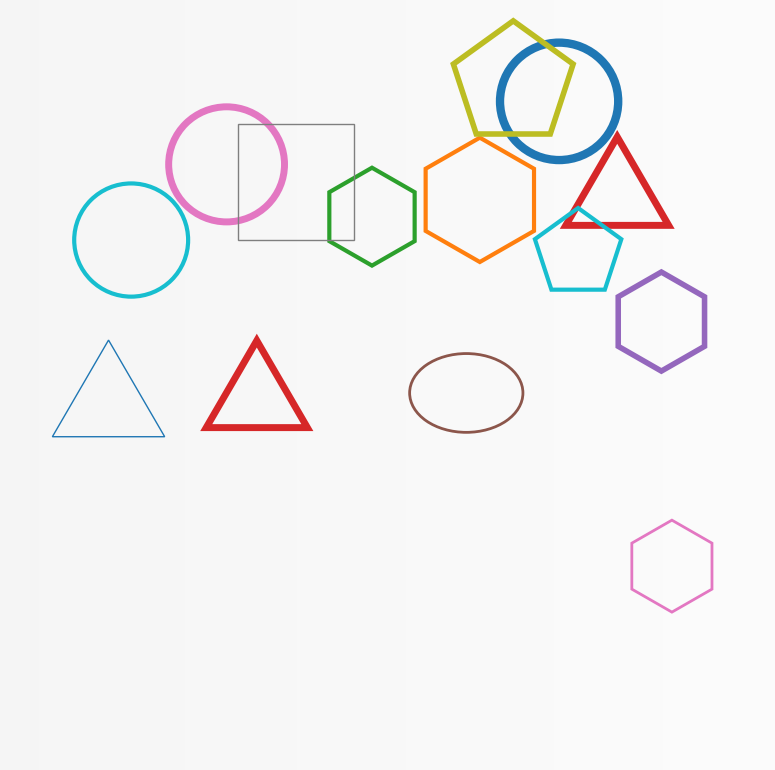[{"shape": "circle", "thickness": 3, "radius": 0.38, "center": [0.721, 0.868]}, {"shape": "triangle", "thickness": 0.5, "radius": 0.42, "center": [0.14, 0.475]}, {"shape": "hexagon", "thickness": 1.5, "radius": 0.4, "center": [0.619, 0.74]}, {"shape": "hexagon", "thickness": 1.5, "radius": 0.32, "center": [0.48, 0.719]}, {"shape": "triangle", "thickness": 2.5, "radius": 0.38, "center": [0.796, 0.746]}, {"shape": "triangle", "thickness": 2.5, "radius": 0.38, "center": [0.331, 0.482]}, {"shape": "hexagon", "thickness": 2, "radius": 0.32, "center": [0.853, 0.582]}, {"shape": "oval", "thickness": 1, "radius": 0.37, "center": [0.602, 0.49]}, {"shape": "circle", "thickness": 2.5, "radius": 0.37, "center": [0.292, 0.787]}, {"shape": "hexagon", "thickness": 1, "radius": 0.3, "center": [0.867, 0.265]}, {"shape": "square", "thickness": 0.5, "radius": 0.38, "center": [0.382, 0.763]}, {"shape": "pentagon", "thickness": 2, "radius": 0.41, "center": [0.662, 0.892]}, {"shape": "circle", "thickness": 1.5, "radius": 0.37, "center": [0.169, 0.688]}, {"shape": "pentagon", "thickness": 1.5, "radius": 0.29, "center": [0.746, 0.671]}]